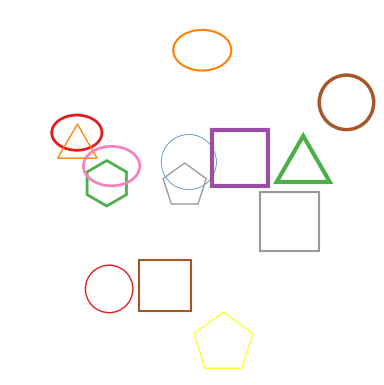[{"shape": "circle", "thickness": 1, "radius": 0.31, "center": [0.283, 0.25]}, {"shape": "oval", "thickness": 2, "radius": 0.33, "center": [0.2, 0.655]}, {"shape": "circle", "thickness": 0.5, "radius": 0.36, "center": [0.49, 0.579]}, {"shape": "triangle", "thickness": 3, "radius": 0.4, "center": [0.788, 0.567]}, {"shape": "hexagon", "thickness": 2, "radius": 0.3, "center": [0.277, 0.524]}, {"shape": "square", "thickness": 3, "radius": 0.36, "center": [0.623, 0.588]}, {"shape": "triangle", "thickness": 1, "radius": 0.3, "center": [0.201, 0.619]}, {"shape": "oval", "thickness": 1.5, "radius": 0.38, "center": [0.525, 0.87]}, {"shape": "pentagon", "thickness": 1, "radius": 0.4, "center": [0.58, 0.109]}, {"shape": "circle", "thickness": 2.5, "radius": 0.35, "center": [0.9, 0.734]}, {"shape": "square", "thickness": 1.5, "radius": 0.34, "center": [0.429, 0.258]}, {"shape": "oval", "thickness": 2, "radius": 0.37, "center": [0.29, 0.569]}, {"shape": "square", "thickness": 1.5, "radius": 0.39, "center": [0.752, 0.424]}, {"shape": "pentagon", "thickness": 1, "radius": 0.29, "center": [0.48, 0.518]}]